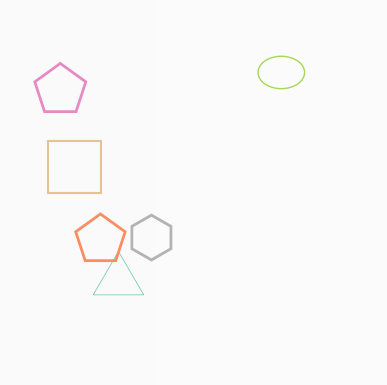[{"shape": "triangle", "thickness": 0.5, "radius": 0.38, "center": [0.306, 0.272]}, {"shape": "pentagon", "thickness": 2, "radius": 0.34, "center": [0.259, 0.377]}, {"shape": "pentagon", "thickness": 2, "radius": 0.35, "center": [0.156, 0.766]}, {"shape": "oval", "thickness": 1, "radius": 0.3, "center": [0.726, 0.812]}, {"shape": "square", "thickness": 1.5, "radius": 0.34, "center": [0.192, 0.567]}, {"shape": "hexagon", "thickness": 2, "radius": 0.29, "center": [0.391, 0.383]}]